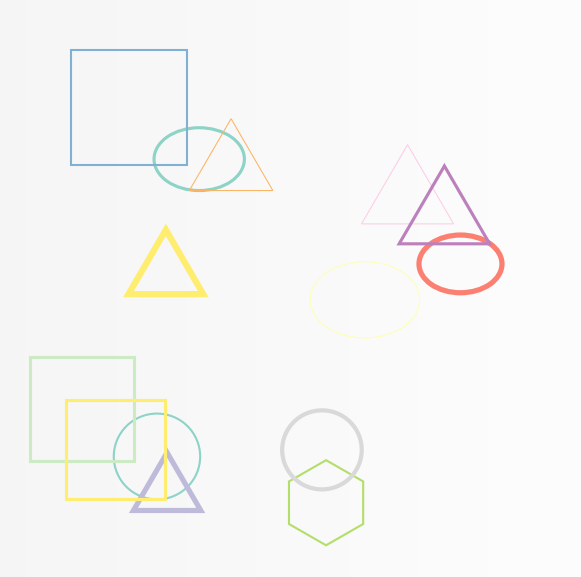[{"shape": "circle", "thickness": 1, "radius": 0.37, "center": [0.27, 0.209]}, {"shape": "oval", "thickness": 1.5, "radius": 0.39, "center": [0.343, 0.724]}, {"shape": "oval", "thickness": 0.5, "radius": 0.47, "center": [0.628, 0.48]}, {"shape": "triangle", "thickness": 2.5, "radius": 0.33, "center": [0.287, 0.149]}, {"shape": "oval", "thickness": 2.5, "radius": 0.36, "center": [0.792, 0.542]}, {"shape": "square", "thickness": 1, "radius": 0.5, "center": [0.222, 0.813]}, {"shape": "triangle", "thickness": 0.5, "radius": 0.41, "center": [0.398, 0.711]}, {"shape": "hexagon", "thickness": 1, "radius": 0.37, "center": [0.561, 0.129]}, {"shape": "triangle", "thickness": 0.5, "radius": 0.46, "center": [0.701, 0.657]}, {"shape": "circle", "thickness": 2, "radius": 0.34, "center": [0.554, 0.22]}, {"shape": "triangle", "thickness": 1.5, "radius": 0.45, "center": [0.765, 0.622]}, {"shape": "square", "thickness": 1.5, "radius": 0.45, "center": [0.141, 0.291]}, {"shape": "square", "thickness": 1.5, "radius": 0.43, "center": [0.198, 0.221]}, {"shape": "triangle", "thickness": 3, "radius": 0.37, "center": [0.285, 0.527]}]